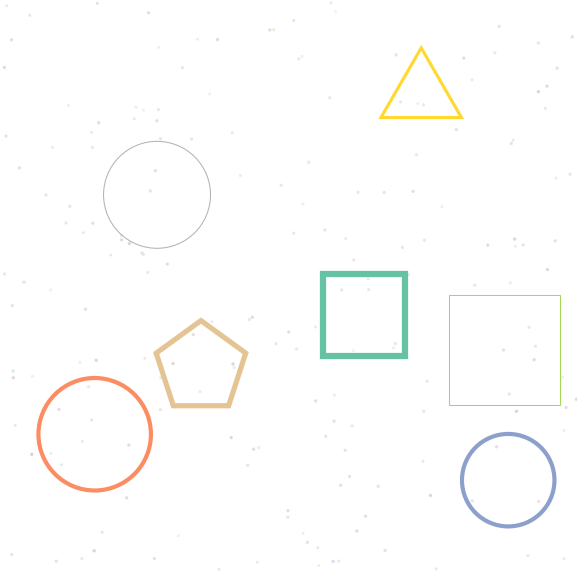[{"shape": "square", "thickness": 3, "radius": 0.35, "center": [0.631, 0.453]}, {"shape": "circle", "thickness": 2, "radius": 0.49, "center": [0.164, 0.247]}, {"shape": "circle", "thickness": 2, "radius": 0.4, "center": [0.88, 0.168]}, {"shape": "square", "thickness": 0.5, "radius": 0.48, "center": [0.874, 0.393]}, {"shape": "triangle", "thickness": 1.5, "radius": 0.4, "center": [0.729, 0.836]}, {"shape": "pentagon", "thickness": 2.5, "radius": 0.41, "center": [0.348, 0.363]}, {"shape": "circle", "thickness": 0.5, "radius": 0.46, "center": [0.272, 0.662]}]